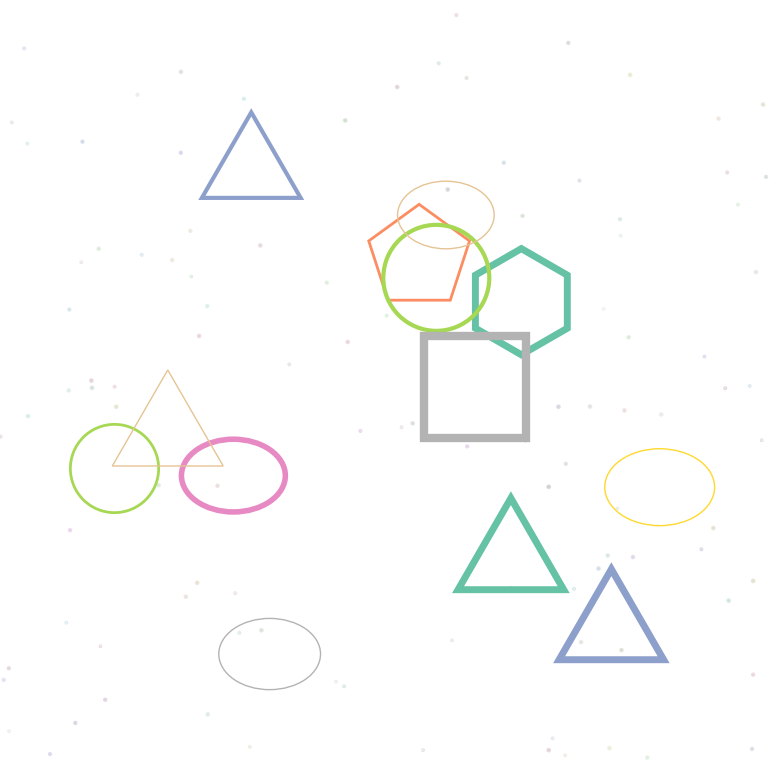[{"shape": "triangle", "thickness": 2.5, "radius": 0.4, "center": [0.663, 0.274]}, {"shape": "hexagon", "thickness": 2.5, "radius": 0.34, "center": [0.677, 0.608]}, {"shape": "pentagon", "thickness": 1, "radius": 0.34, "center": [0.544, 0.666]}, {"shape": "triangle", "thickness": 1.5, "radius": 0.37, "center": [0.326, 0.78]}, {"shape": "triangle", "thickness": 2.5, "radius": 0.39, "center": [0.794, 0.182]}, {"shape": "oval", "thickness": 2, "radius": 0.34, "center": [0.303, 0.382]}, {"shape": "circle", "thickness": 1, "radius": 0.29, "center": [0.149, 0.392]}, {"shape": "circle", "thickness": 1.5, "radius": 0.34, "center": [0.567, 0.639]}, {"shape": "oval", "thickness": 0.5, "radius": 0.36, "center": [0.857, 0.367]}, {"shape": "oval", "thickness": 0.5, "radius": 0.31, "center": [0.579, 0.721]}, {"shape": "triangle", "thickness": 0.5, "radius": 0.42, "center": [0.218, 0.436]}, {"shape": "square", "thickness": 3, "radius": 0.33, "center": [0.617, 0.497]}, {"shape": "oval", "thickness": 0.5, "radius": 0.33, "center": [0.35, 0.151]}]